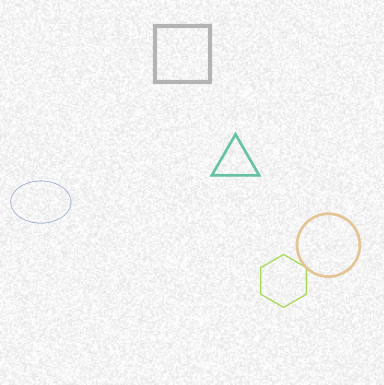[{"shape": "triangle", "thickness": 2, "radius": 0.35, "center": [0.612, 0.58]}, {"shape": "oval", "thickness": 0.5, "radius": 0.39, "center": [0.106, 0.475]}, {"shape": "hexagon", "thickness": 1, "radius": 0.34, "center": [0.736, 0.27]}, {"shape": "circle", "thickness": 2, "radius": 0.41, "center": [0.853, 0.363]}, {"shape": "square", "thickness": 3, "radius": 0.36, "center": [0.474, 0.86]}]